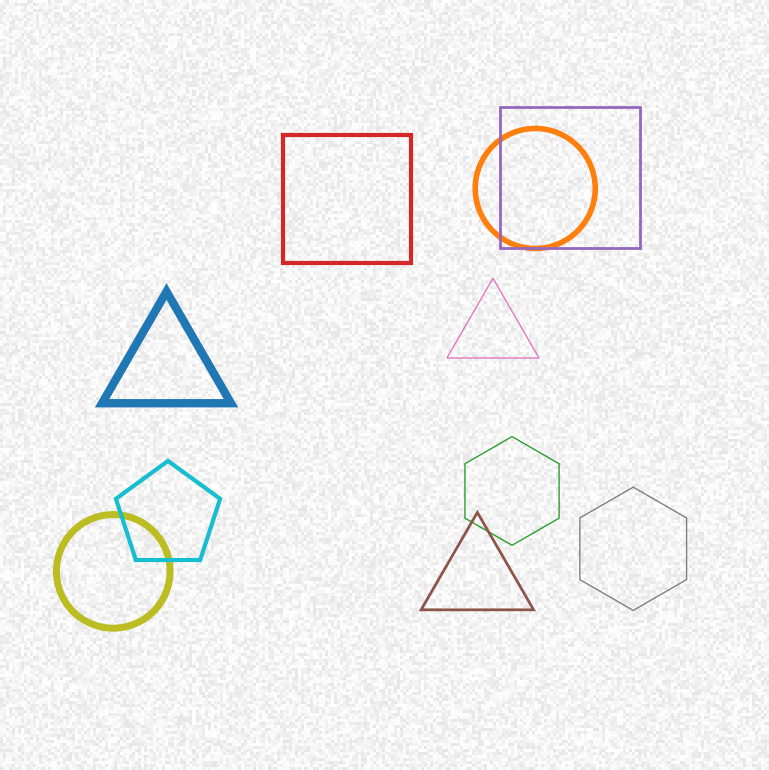[{"shape": "triangle", "thickness": 3, "radius": 0.48, "center": [0.216, 0.525]}, {"shape": "circle", "thickness": 2, "radius": 0.39, "center": [0.695, 0.755]}, {"shape": "hexagon", "thickness": 0.5, "radius": 0.35, "center": [0.665, 0.362]}, {"shape": "square", "thickness": 1.5, "radius": 0.42, "center": [0.451, 0.741]}, {"shape": "square", "thickness": 1, "radius": 0.46, "center": [0.74, 0.77]}, {"shape": "triangle", "thickness": 1, "radius": 0.42, "center": [0.62, 0.25]}, {"shape": "triangle", "thickness": 0.5, "radius": 0.35, "center": [0.64, 0.57]}, {"shape": "hexagon", "thickness": 0.5, "radius": 0.4, "center": [0.822, 0.287]}, {"shape": "circle", "thickness": 2.5, "radius": 0.37, "center": [0.147, 0.258]}, {"shape": "pentagon", "thickness": 1.5, "radius": 0.36, "center": [0.218, 0.33]}]